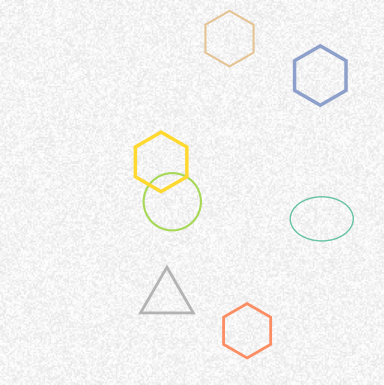[{"shape": "oval", "thickness": 1, "radius": 0.41, "center": [0.836, 0.431]}, {"shape": "hexagon", "thickness": 2, "radius": 0.35, "center": [0.642, 0.141]}, {"shape": "hexagon", "thickness": 2.5, "radius": 0.39, "center": [0.832, 0.804]}, {"shape": "circle", "thickness": 1.5, "radius": 0.37, "center": [0.447, 0.476]}, {"shape": "hexagon", "thickness": 2.5, "radius": 0.39, "center": [0.418, 0.58]}, {"shape": "hexagon", "thickness": 1.5, "radius": 0.36, "center": [0.596, 0.9]}, {"shape": "triangle", "thickness": 2, "radius": 0.4, "center": [0.433, 0.227]}]